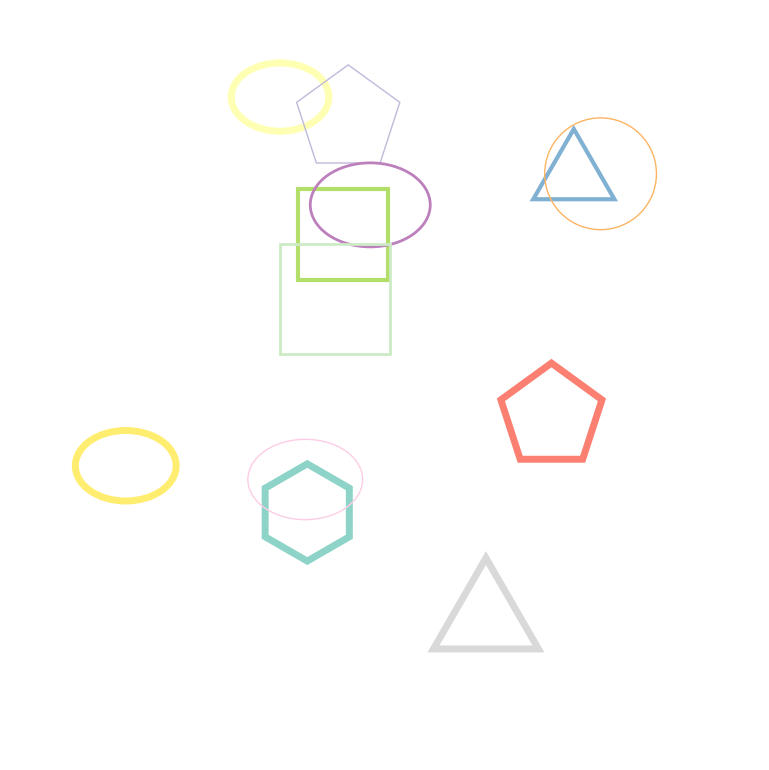[{"shape": "hexagon", "thickness": 2.5, "radius": 0.32, "center": [0.399, 0.334]}, {"shape": "oval", "thickness": 2.5, "radius": 0.32, "center": [0.364, 0.874]}, {"shape": "pentagon", "thickness": 0.5, "radius": 0.35, "center": [0.452, 0.845]}, {"shape": "pentagon", "thickness": 2.5, "radius": 0.35, "center": [0.716, 0.459]}, {"shape": "triangle", "thickness": 1.5, "radius": 0.3, "center": [0.745, 0.772]}, {"shape": "circle", "thickness": 0.5, "radius": 0.36, "center": [0.78, 0.774]}, {"shape": "square", "thickness": 1.5, "radius": 0.29, "center": [0.445, 0.695]}, {"shape": "oval", "thickness": 0.5, "radius": 0.37, "center": [0.396, 0.377]}, {"shape": "triangle", "thickness": 2.5, "radius": 0.39, "center": [0.631, 0.197]}, {"shape": "oval", "thickness": 1, "radius": 0.39, "center": [0.481, 0.734]}, {"shape": "square", "thickness": 1, "radius": 0.36, "center": [0.435, 0.612]}, {"shape": "oval", "thickness": 2.5, "radius": 0.33, "center": [0.163, 0.395]}]